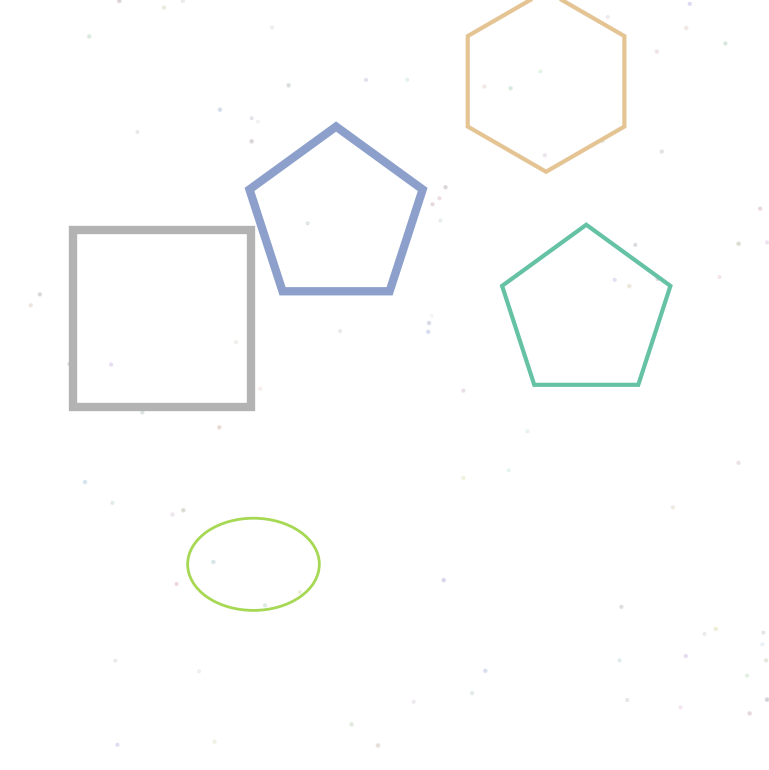[{"shape": "pentagon", "thickness": 1.5, "radius": 0.57, "center": [0.761, 0.593]}, {"shape": "pentagon", "thickness": 3, "radius": 0.59, "center": [0.436, 0.717]}, {"shape": "oval", "thickness": 1, "radius": 0.43, "center": [0.329, 0.267]}, {"shape": "hexagon", "thickness": 1.5, "radius": 0.59, "center": [0.709, 0.894]}, {"shape": "square", "thickness": 3, "radius": 0.58, "center": [0.211, 0.586]}]